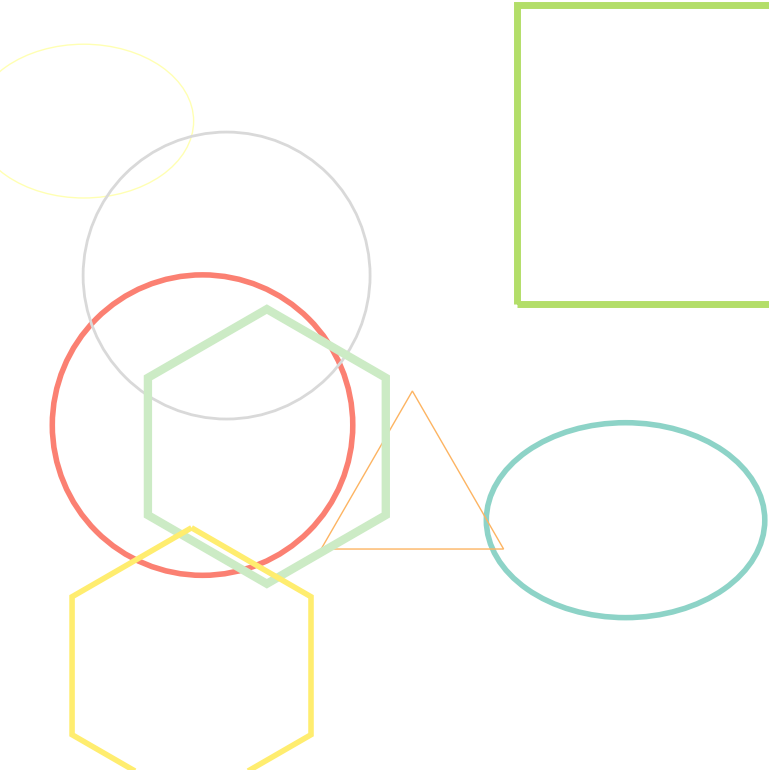[{"shape": "oval", "thickness": 2, "radius": 0.9, "center": [0.812, 0.324]}, {"shape": "oval", "thickness": 0.5, "radius": 0.71, "center": [0.109, 0.843]}, {"shape": "circle", "thickness": 2, "radius": 0.98, "center": [0.263, 0.448]}, {"shape": "triangle", "thickness": 0.5, "radius": 0.68, "center": [0.536, 0.355]}, {"shape": "square", "thickness": 2.5, "radius": 0.97, "center": [0.866, 0.799]}, {"shape": "circle", "thickness": 1, "radius": 0.93, "center": [0.294, 0.642]}, {"shape": "hexagon", "thickness": 3, "radius": 0.89, "center": [0.347, 0.42]}, {"shape": "hexagon", "thickness": 2, "radius": 0.9, "center": [0.249, 0.135]}]